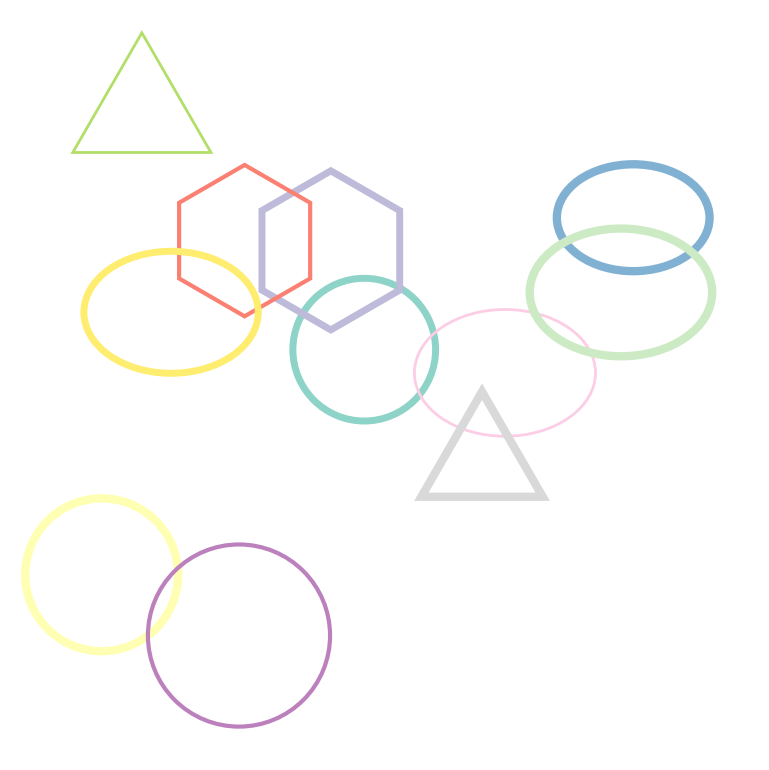[{"shape": "circle", "thickness": 2.5, "radius": 0.46, "center": [0.473, 0.546]}, {"shape": "circle", "thickness": 3, "radius": 0.5, "center": [0.132, 0.254]}, {"shape": "hexagon", "thickness": 2.5, "radius": 0.52, "center": [0.43, 0.675]}, {"shape": "hexagon", "thickness": 1.5, "radius": 0.49, "center": [0.318, 0.688]}, {"shape": "oval", "thickness": 3, "radius": 0.5, "center": [0.822, 0.717]}, {"shape": "triangle", "thickness": 1, "radius": 0.52, "center": [0.184, 0.854]}, {"shape": "oval", "thickness": 1, "radius": 0.59, "center": [0.656, 0.516]}, {"shape": "triangle", "thickness": 3, "radius": 0.45, "center": [0.626, 0.4]}, {"shape": "circle", "thickness": 1.5, "radius": 0.59, "center": [0.31, 0.175]}, {"shape": "oval", "thickness": 3, "radius": 0.59, "center": [0.806, 0.62]}, {"shape": "oval", "thickness": 2.5, "radius": 0.57, "center": [0.222, 0.594]}]